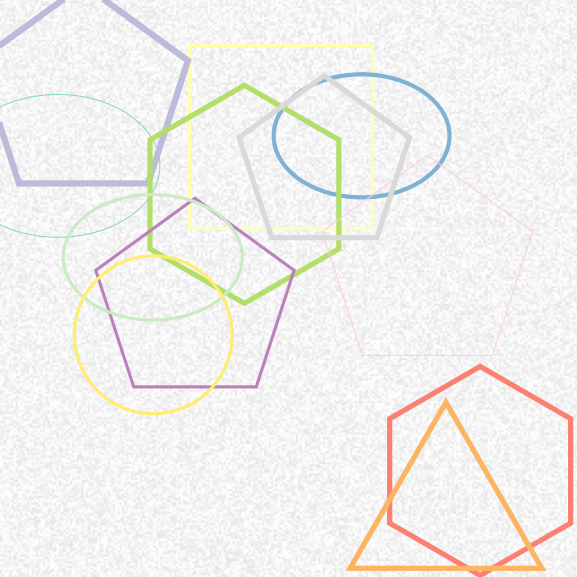[{"shape": "oval", "thickness": 0.5, "radius": 0.88, "center": [0.1, 0.712]}, {"shape": "square", "thickness": 1.5, "radius": 0.79, "center": [0.486, 0.763]}, {"shape": "pentagon", "thickness": 3, "radius": 0.95, "center": [0.145, 0.835]}, {"shape": "hexagon", "thickness": 2.5, "radius": 0.9, "center": [0.831, 0.184]}, {"shape": "oval", "thickness": 2, "radius": 0.76, "center": [0.626, 0.764]}, {"shape": "triangle", "thickness": 2.5, "radius": 0.96, "center": [0.772, 0.111]}, {"shape": "hexagon", "thickness": 2.5, "radius": 0.94, "center": [0.423, 0.663]}, {"shape": "pentagon", "thickness": 0.5, "radius": 0.96, "center": [0.74, 0.539]}, {"shape": "pentagon", "thickness": 2.5, "radius": 0.78, "center": [0.561, 0.713]}, {"shape": "pentagon", "thickness": 1.5, "radius": 0.9, "center": [0.338, 0.475]}, {"shape": "oval", "thickness": 1.5, "radius": 0.78, "center": [0.265, 0.554]}, {"shape": "circle", "thickness": 1.5, "radius": 0.68, "center": [0.265, 0.419]}]